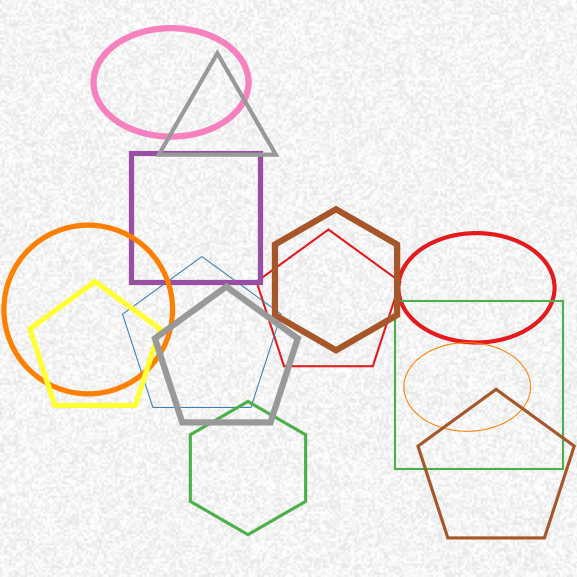[{"shape": "oval", "thickness": 2, "radius": 0.68, "center": [0.825, 0.501]}, {"shape": "pentagon", "thickness": 1, "radius": 0.65, "center": [0.569, 0.471]}, {"shape": "pentagon", "thickness": 0.5, "radius": 0.72, "center": [0.35, 0.41]}, {"shape": "hexagon", "thickness": 1.5, "radius": 0.58, "center": [0.429, 0.189]}, {"shape": "square", "thickness": 1, "radius": 0.73, "center": [0.829, 0.333]}, {"shape": "square", "thickness": 2.5, "radius": 0.56, "center": [0.339, 0.622]}, {"shape": "circle", "thickness": 2.5, "radius": 0.73, "center": [0.153, 0.463]}, {"shape": "oval", "thickness": 0.5, "radius": 0.55, "center": [0.809, 0.329]}, {"shape": "pentagon", "thickness": 2.5, "radius": 0.59, "center": [0.164, 0.393]}, {"shape": "pentagon", "thickness": 1.5, "radius": 0.71, "center": [0.859, 0.183]}, {"shape": "hexagon", "thickness": 3, "radius": 0.61, "center": [0.582, 0.515]}, {"shape": "oval", "thickness": 3, "radius": 0.67, "center": [0.296, 0.856]}, {"shape": "triangle", "thickness": 2, "radius": 0.59, "center": [0.376, 0.79]}, {"shape": "pentagon", "thickness": 3, "radius": 0.65, "center": [0.392, 0.373]}]